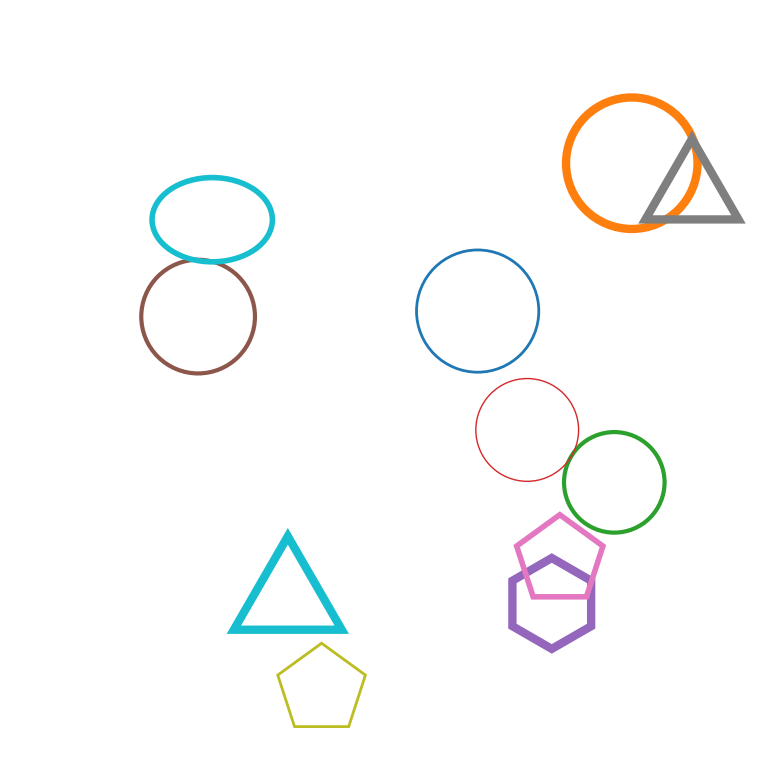[{"shape": "circle", "thickness": 1, "radius": 0.4, "center": [0.62, 0.596]}, {"shape": "circle", "thickness": 3, "radius": 0.43, "center": [0.821, 0.788]}, {"shape": "circle", "thickness": 1.5, "radius": 0.33, "center": [0.798, 0.374]}, {"shape": "circle", "thickness": 0.5, "radius": 0.33, "center": [0.685, 0.442]}, {"shape": "hexagon", "thickness": 3, "radius": 0.3, "center": [0.717, 0.216]}, {"shape": "circle", "thickness": 1.5, "radius": 0.37, "center": [0.257, 0.589]}, {"shape": "pentagon", "thickness": 2, "radius": 0.29, "center": [0.727, 0.273]}, {"shape": "triangle", "thickness": 3, "radius": 0.35, "center": [0.899, 0.75]}, {"shape": "pentagon", "thickness": 1, "radius": 0.3, "center": [0.418, 0.105]}, {"shape": "oval", "thickness": 2, "radius": 0.39, "center": [0.276, 0.715]}, {"shape": "triangle", "thickness": 3, "radius": 0.4, "center": [0.374, 0.223]}]